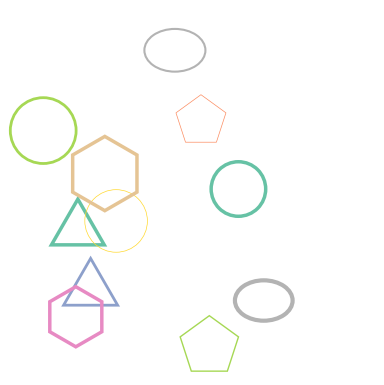[{"shape": "triangle", "thickness": 2.5, "radius": 0.4, "center": [0.202, 0.404]}, {"shape": "circle", "thickness": 2.5, "radius": 0.35, "center": [0.619, 0.509]}, {"shape": "pentagon", "thickness": 0.5, "radius": 0.34, "center": [0.522, 0.686]}, {"shape": "triangle", "thickness": 2, "radius": 0.41, "center": [0.235, 0.248]}, {"shape": "hexagon", "thickness": 2.5, "radius": 0.39, "center": [0.197, 0.177]}, {"shape": "circle", "thickness": 2, "radius": 0.43, "center": [0.112, 0.661]}, {"shape": "pentagon", "thickness": 1, "radius": 0.4, "center": [0.544, 0.1]}, {"shape": "circle", "thickness": 0.5, "radius": 0.41, "center": [0.302, 0.426]}, {"shape": "hexagon", "thickness": 2.5, "radius": 0.48, "center": [0.272, 0.549]}, {"shape": "oval", "thickness": 1.5, "radius": 0.4, "center": [0.454, 0.869]}, {"shape": "oval", "thickness": 3, "radius": 0.37, "center": [0.685, 0.219]}]